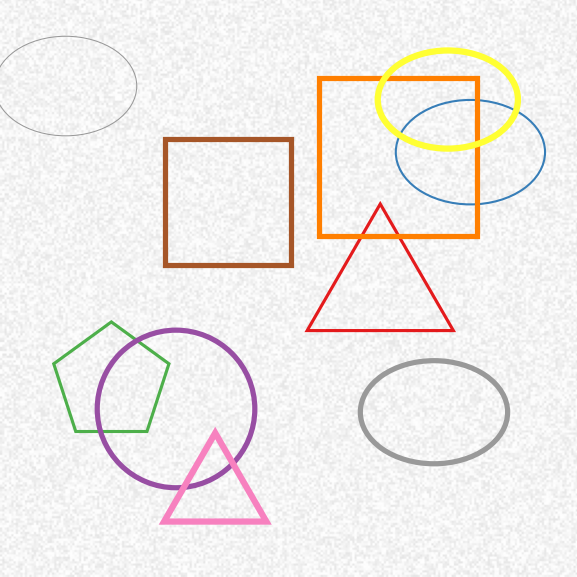[{"shape": "triangle", "thickness": 1.5, "radius": 0.73, "center": [0.658, 0.5]}, {"shape": "oval", "thickness": 1, "radius": 0.65, "center": [0.815, 0.736]}, {"shape": "pentagon", "thickness": 1.5, "radius": 0.52, "center": [0.193, 0.337]}, {"shape": "circle", "thickness": 2.5, "radius": 0.68, "center": [0.305, 0.291]}, {"shape": "square", "thickness": 2.5, "radius": 0.68, "center": [0.69, 0.727]}, {"shape": "oval", "thickness": 3, "radius": 0.61, "center": [0.775, 0.827]}, {"shape": "square", "thickness": 2.5, "radius": 0.54, "center": [0.395, 0.649]}, {"shape": "triangle", "thickness": 3, "radius": 0.51, "center": [0.373, 0.147]}, {"shape": "oval", "thickness": 2.5, "radius": 0.64, "center": [0.751, 0.285]}, {"shape": "oval", "thickness": 0.5, "radius": 0.62, "center": [0.114, 0.85]}]